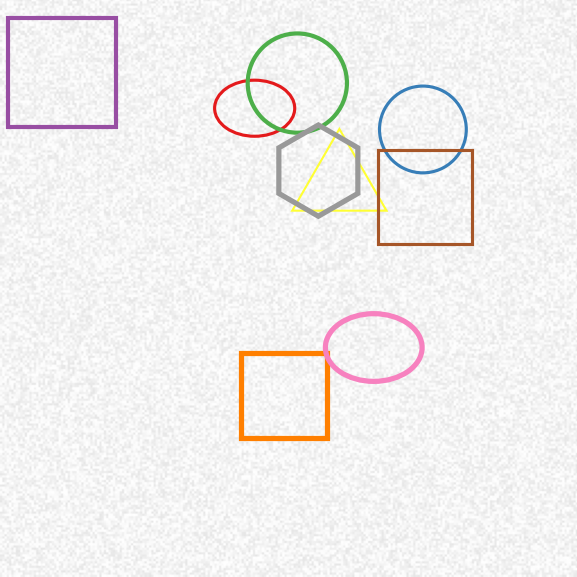[{"shape": "oval", "thickness": 1.5, "radius": 0.35, "center": [0.441, 0.812]}, {"shape": "circle", "thickness": 1.5, "radius": 0.38, "center": [0.732, 0.775]}, {"shape": "circle", "thickness": 2, "radius": 0.43, "center": [0.515, 0.855]}, {"shape": "square", "thickness": 2, "radius": 0.47, "center": [0.108, 0.874]}, {"shape": "square", "thickness": 2.5, "radius": 0.37, "center": [0.492, 0.314]}, {"shape": "triangle", "thickness": 1, "radius": 0.47, "center": [0.588, 0.681]}, {"shape": "square", "thickness": 1.5, "radius": 0.41, "center": [0.736, 0.658]}, {"shape": "oval", "thickness": 2.5, "radius": 0.42, "center": [0.647, 0.397]}, {"shape": "hexagon", "thickness": 2.5, "radius": 0.39, "center": [0.551, 0.704]}]